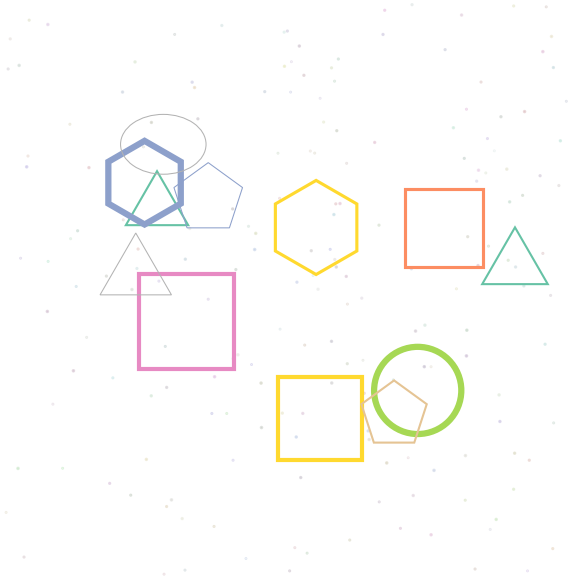[{"shape": "triangle", "thickness": 1, "radius": 0.31, "center": [0.272, 0.64]}, {"shape": "triangle", "thickness": 1, "radius": 0.33, "center": [0.892, 0.54]}, {"shape": "square", "thickness": 1.5, "radius": 0.34, "center": [0.769, 0.605]}, {"shape": "hexagon", "thickness": 3, "radius": 0.36, "center": [0.25, 0.683]}, {"shape": "pentagon", "thickness": 0.5, "radius": 0.31, "center": [0.361, 0.655]}, {"shape": "square", "thickness": 2, "radius": 0.41, "center": [0.323, 0.442]}, {"shape": "circle", "thickness": 3, "radius": 0.38, "center": [0.723, 0.323]}, {"shape": "square", "thickness": 2, "radius": 0.36, "center": [0.554, 0.274]}, {"shape": "hexagon", "thickness": 1.5, "radius": 0.41, "center": [0.547, 0.605]}, {"shape": "pentagon", "thickness": 1, "radius": 0.3, "center": [0.682, 0.281]}, {"shape": "triangle", "thickness": 0.5, "radius": 0.36, "center": [0.235, 0.524]}, {"shape": "oval", "thickness": 0.5, "radius": 0.37, "center": [0.283, 0.749]}]